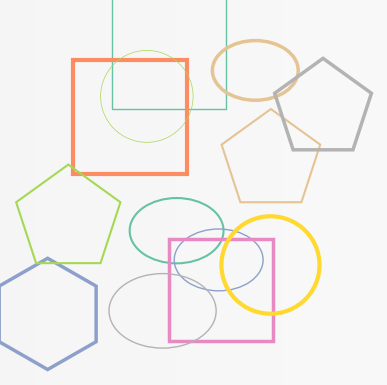[{"shape": "square", "thickness": 1, "radius": 0.73, "center": [0.436, 0.863]}, {"shape": "oval", "thickness": 1.5, "radius": 0.61, "center": [0.456, 0.401]}, {"shape": "square", "thickness": 3, "radius": 0.74, "center": [0.336, 0.695]}, {"shape": "hexagon", "thickness": 2.5, "radius": 0.72, "center": [0.123, 0.185]}, {"shape": "oval", "thickness": 1, "radius": 0.57, "center": [0.564, 0.325]}, {"shape": "square", "thickness": 2.5, "radius": 0.67, "center": [0.571, 0.246]}, {"shape": "pentagon", "thickness": 1.5, "radius": 0.71, "center": [0.176, 0.431]}, {"shape": "circle", "thickness": 0.5, "radius": 0.6, "center": [0.379, 0.75]}, {"shape": "circle", "thickness": 3, "radius": 0.63, "center": [0.698, 0.312]}, {"shape": "oval", "thickness": 2.5, "radius": 0.55, "center": [0.659, 0.817]}, {"shape": "pentagon", "thickness": 1.5, "radius": 0.67, "center": [0.699, 0.583]}, {"shape": "oval", "thickness": 1, "radius": 0.69, "center": [0.42, 0.193]}, {"shape": "pentagon", "thickness": 2.5, "radius": 0.66, "center": [0.834, 0.717]}]